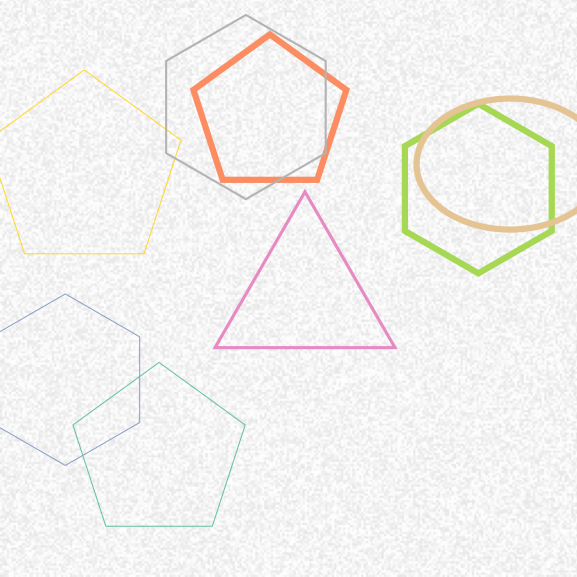[{"shape": "pentagon", "thickness": 0.5, "radius": 0.78, "center": [0.275, 0.215]}, {"shape": "pentagon", "thickness": 3, "radius": 0.7, "center": [0.467, 0.8]}, {"shape": "hexagon", "thickness": 0.5, "radius": 0.74, "center": [0.113, 0.342]}, {"shape": "triangle", "thickness": 1.5, "radius": 0.9, "center": [0.528, 0.487]}, {"shape": "hexagon", "thickness": 3, "radius": 0.73, "center": [0.828, 0.673]}, {"shape": "pentagon", "thickness": 0.5, "radius": 0.88, "center": [0.146, 0.702]}, {"shape": "oval", "thickness": 3, "radius": 0.81, "center": [0.883, 0.715]}, {"shape": "hexagon", "thickness": 1, "radius": 0.8, "center": [0.426, 0.814]}]